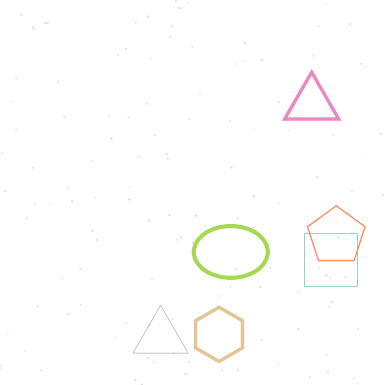[{"shape": "square", "thickness": 0.5, "radius": 0.35, "center": [0.859, 0.326]}, {"shape": "pentagon", "thickness": 1, "radius": 0.39, "center": [0.874, 0.387]}, {"shape": "triangle", "thickness": 2.5, "radius": 0.41, "center": [0.81, 0.731]}, {"shape": "oval", "thickness": 3, "radius": 0.48, "center": [0.6, 0.346]}, {"shape": "hexagon", "thickness": 2.5, "radius": 0.35, "center": [0.569, 0.132]}, {"shape": "triangle", "thickness": 0.5, "radius": 0.41, "center": [0.417, 0.124]}]